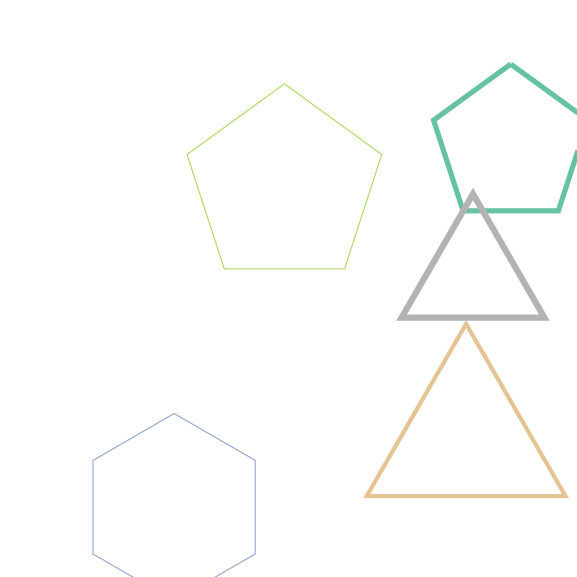[{"shape": "pentagon", "thickness": 2.5, "radius": 0.7, "center": [0.884, 0.748]}, {"shape": "hexagon", "thickness": 0.5, "radius": 0.81, "center": [0.301, 0.121]}, {"shape": "pentagon", "thickness": 0.5, "radius": 0.89, "center": [0.492, 0.677]}, {"shape": "triangle", "thickness": 2, "radius": 0.99, "center": [0.807, 0.239]}, {"shape": "triangle", "thickness": 3, "radius": 0.71, "center": [0.819, 0.52]}]